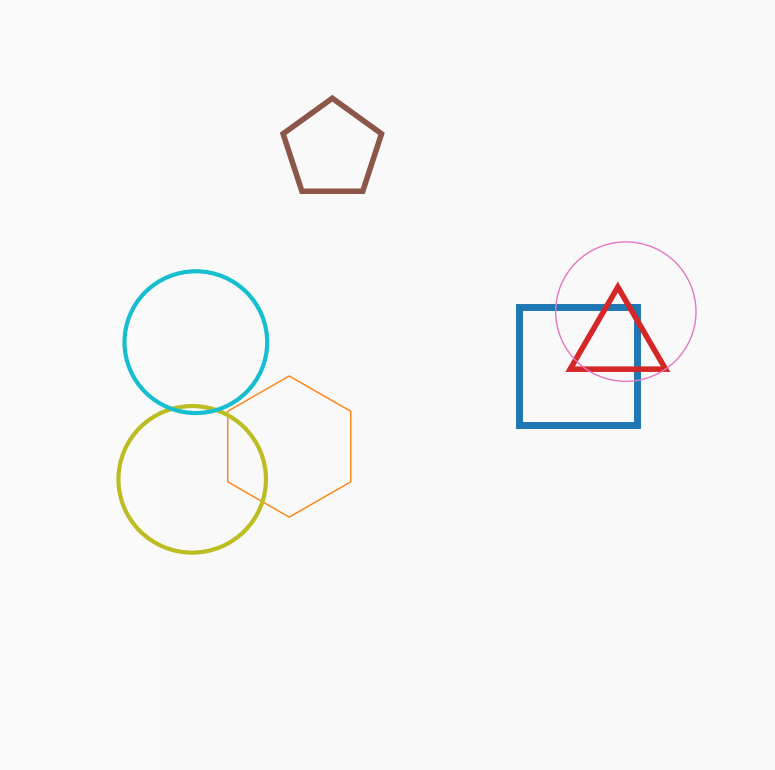[{"shape": "square", "thickness": 2.5, "radius": 0.38, "center": [0.745, 0.525]}, {"shape": "hexagon", "thickness": 0.5, "radius": 0.46, "center": [0.373, 0.42]}, {"shape": "triangle", "thickness": 2, "radius": 0.36, "center": [0.797, 0.556]}, {"shape": "pentagon", "thickness": 2, "radius": 0.33, "center": [0.429, 0.806]}, {"shape": "circle", "thickness": 0.5, "radius": 0.45, "center": [0.808, 0.595]}, {"shape": "circle", "thickness": 1.5, "radius": 0.48, "center": [0.248, 0.377]}, {"shape": "circle", "thickness": 1.5, "radius": 0.46, "center": [0.253, 0.556]}]